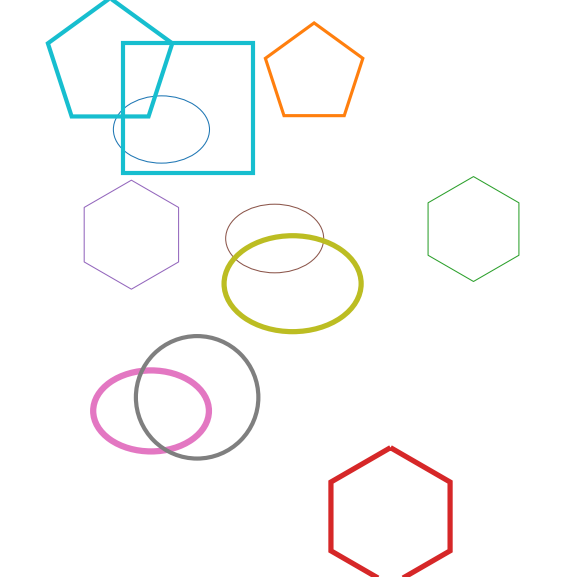[{"shape": "oval", "thickness": 0.5, "radius": 0.42, "center": [0.28, 0.775]}, {"shape": "pentagon", "thickness": 1.5, "radius": 0.44, "center": [0.544, 0.871]}, {"shape": "hexagon", "thickness": 0.5, "radius": 0.45, "center": [0.82, 0.603]}, {"shape": "hexagon", "thickness": 2.5, "radius": 0.6, "center": [0.676, 0.105]}, {"shape": "hexagon", "thickness": 0.5, "radius": 0.47, "center": [0.228, 0.593]}, {"shape": "oval", "thickness": 0.5, "radius": 0.42, "center": [0.476, 0.586]}, {"shape": "oval", "thickness": 3, "radius": 0.5, "center": [0.262, 0.288]}, {"shape": "circle", "thickness": 2, "radius": 0.53, "center": [0.341, 0.311]}, {"shape": "oval", "thickness": 2.5, "radius": 0.59, "center": [0.507, 0.508]}, {"shape": "square", "thickness": 2, "radius": 0.56, "center": [0.326, 0.812]}, {"shape": "pentagon", "thickness": 2, "radius": 0.57, "center": [0.191, 0.889]}]